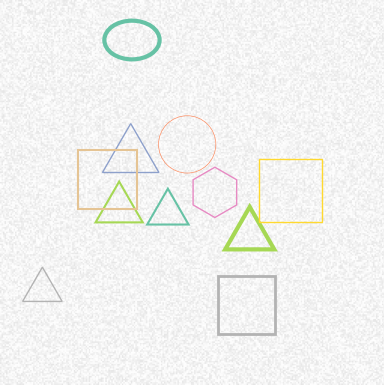[{"shape": "oval", "thickness": 3, "radius": 0.36, "center": [0.343, 0.896]}, {"shape": "triangle", "thickness": 1.5, "radius": 0.31, "center": [0.436, 0.448]}, {"shape": "circle", "thickness": 0.5, "radius": 0.37, "center": [0.486, 0.625]}, {"shape": "triangle", "thickness": 1, "radius": 0.42, "center": [0.339, 0.594]}, {"shape": "hexagon", "thickness": 1, "radius": 0.33, "center": [0.558, 0.5]}, {"shape": "triangle", "thickness": 3, "radius": 0.37, "center": [0.649, 0.389]}, {"shape": "triangle", "thickness": 1.5, "radius": 0.35, "center": [0.309, 0.458]}, {"shape": "square", "thickness": 1, "radius": 0.41, "center": [0.755, 0.505]}, {"shape": "square", "thickness": 1.5, "radius": 0.38, "center": [0.279, 0.534]}, {"shape": "square", "thickness": 2, "radius": 0.37, "center": [0.64, 0.208]}, {"shape": "triangle", "thickness": 1, "radius": 0.3, "center": [0.11, 0.247]}]